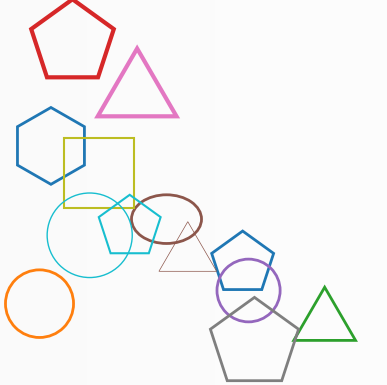[{"shape": "hexagon", "thickness": 2, "radius": 0.5, "center": [0.131, 0.621]}, {"shape": "pentagon", "thickness": 2, "radius": 0.42, "center": [0.626, 0.316]}, {"shape": "circle", "thickness": 2, "radius": 0.44, "center": [0.102, 0.211]}, {"shape": "triangle", "thickness": 2, "radius": 0.46, "center": [0.838, 0.162]}, {"shape": "pentagon", "thickness": 3, "radius": 0.56, "center": [0.187, 0.89]}, {"shape": "circle", "thickness": 2, "radius": 0.41, "center": [0.641, 0.245]}, {"shape": "oval", "thickness": 2, "radius": 0.45, "center": [0.43, 0.431]}, {"shape": "triangle", "thickness": 0.5, "radius": 0.43, "center": [0.485, 0.338]}, {"shape": "triangle", "thickness": 3, "radius": 0.59, "center": [0.354, 0.757]}, {"shape": "pentagon", "thickness": 2, "radius": 0.6, "center": [0.657, 0.108]}, {"shape": "square", "thickness": 1.5, "radius": 0.45, "center": [0.255, 0.55]}, {"shape": "circle", "thickness": 1, "radius": 0.55, "center": [0.231, 0.389]}, {"shape": "pentagon", "thickness": 1.5, "radius": 0.42, "center": [0.335, 0.41]}]